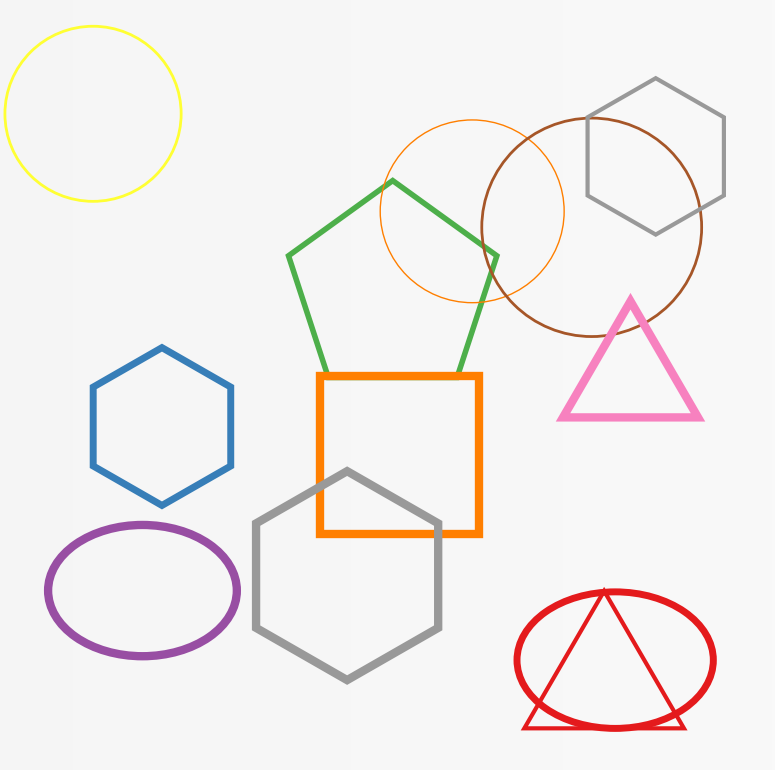[{"shape": "oval", "thickness": 2.5, "radius": 0.63, "center": [0.794, 0.143]}, {"shape": "triangle", "thickness": 1.5, "radius": 0.59, "center": [0.78, 0.114]}, {"shape": "hexagon", "thickness": 2.5, "radius": 0.51, "center": [0.209, 0.446]}, {"shape": "pentagon", "thickness": 2, "radius": 0.71, "center": [0.507, 0.624]}, {"shape": "oval", "thickness": 3, "radius": 0.61, "center": [0.184, 0.233]}, {"shape": "square", "thickness": 3, "radius": 0.51, "center": [0.515, 0.409]}, {"shape": "circle", "thickness": 0.5, "radius": 0.59, "center": [0.609, 0.726]}, {"shape": "circle", "thickness": 1, "radius": 0.57, "center": [0.12, 0.852]}, {"shape": "circle", "thickness": 1, "radius": 0.71, "center": [0.764, 0.705]}, {"shape": "triangle", "thickness": 3, "radius": 0.5, "center": [0.814, 0.508]}, {"shape": "hexagon", "thickness": 3, "radius": 0.68, "center": [0.448, 0.252]}, {"shape": "hexagon", "thickness": 1.5, "radius": 0.51, "center": [0.846, 0.797]}]